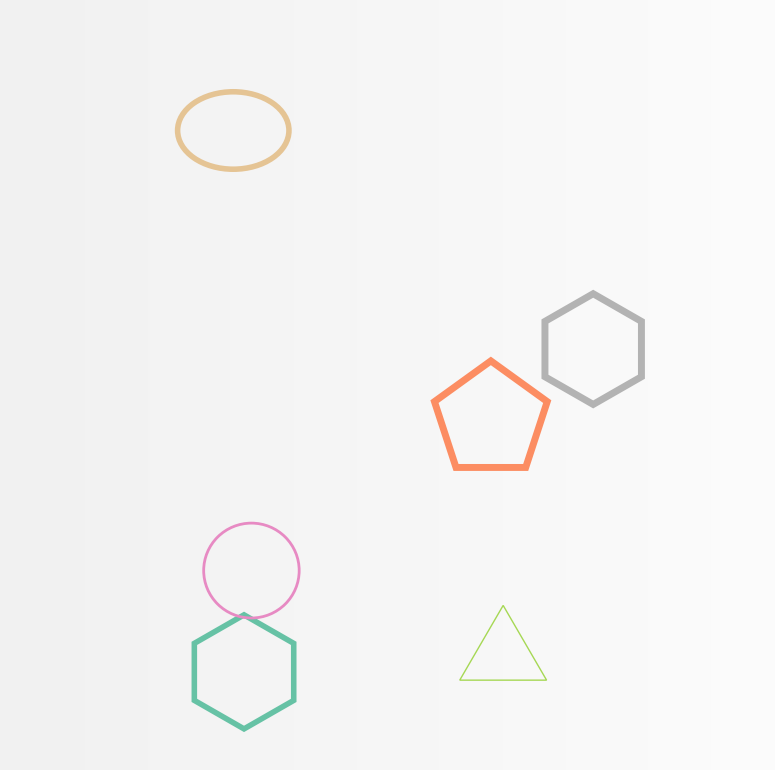[{"shape": "hexagon", "thickness": 2, "radius": 0.37, "center": [0.315, 0.127]}, {"shape": "pentagon", "thickness": 2.5, "radius": 0.38, "center": [0.633, 0.455]}, {"shape": "circle", "thickness": 1, "radius": 0.31, "center": [0.324, 0.259]}, {"shape": "triangle", "thickness": 0.5, "radius": 0.32, "center": [0.649, 0.149]}, {"shape": "oval", "thickness": 2, "radius": 0.36, "center": [0.301, 0.831]}, {"shape": "hexagon", "thickness": 2.5, "radius": 0.36, "center": [0.765, 0.547]}]